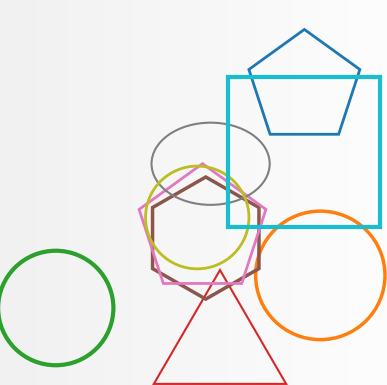[{"shape": "pentagon", "thickness": 2, "radius": 0.75, "center": [0.785, 0.773]}, {"shape": "circle", "thickness": 2.5, "radius": 0.83, "center": [0.827, 0.285]}, {"shape": "circle", "thickness": 3, "radius": 0.74, "center": [0.144, 0.2]}, {"shape": "triangle", "thickness": 1.5, "radius": 0.99, "center": [0.568, 0.101]}, {"shape": "hexagon", "thickness": 2.5, "radius": 0.79, "center": [0.531, 0.382]}, {"shape": "pentagon", "thickness": 2, "radius": 0.86, "center": [0.523, 0.403]}, {"shape": "oval", "thickness": 1.5, "radius": 0.76, "center": [0.544, 0.575]}, {"shape": "circle", "thickness": 2, "radius": 0.67, "center": [0.509, 0.435]}, {"shape": "square", "thickness": 3, "radius": 0.98, "center": [0.785, 0.605]}]